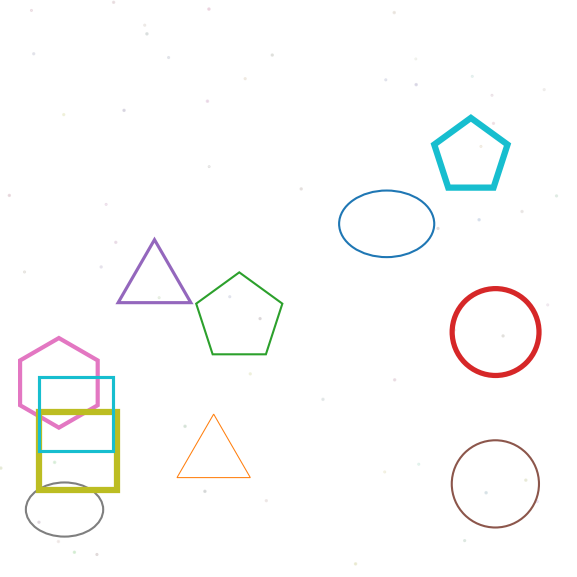[{"shape": "oval", "thickness": 1, "radius": 0.41, "center": [0.67, 0.612]}, {"shape": "triangle", "thickness": 0.5, "radius": 0.37, "center": [0.37, 0.209]}, {"shape": "pentagon", "thickness": 1, "radius": 0.39, "center": [0.414, 0.449]}, {"shape": "circle", "thickness": 2.5, "radius": 0.38, "center": [0.858, 0.424]}, {"shape": "triangle", "thickness": 1.5, "radius": 0.36, "center": [0.268, 0.511]}, {"shape": "circle", "thickness": 1, "radius": 0.38, "center": [0.858, 0.161]}, {"shape": "hexagon", "thickness": 2, "radius": 0.39, "center": [0.102, 0.336]}, {"shape": "oval", "thickness": 1, "radius": 0.33, "center": [0.112, 0.117]}, {"shape": "square", "thickness": 3, "radius": 0.34, "center": [0.135, 0.218]}, {"shape": "square", "thickness": 1.5, "radius": 0.32, "center": [0.131, 0.282]}, {"shape": "pentagon", "thickness": 3, "radius": 0.33, "center": [0.815, 0.728]}]